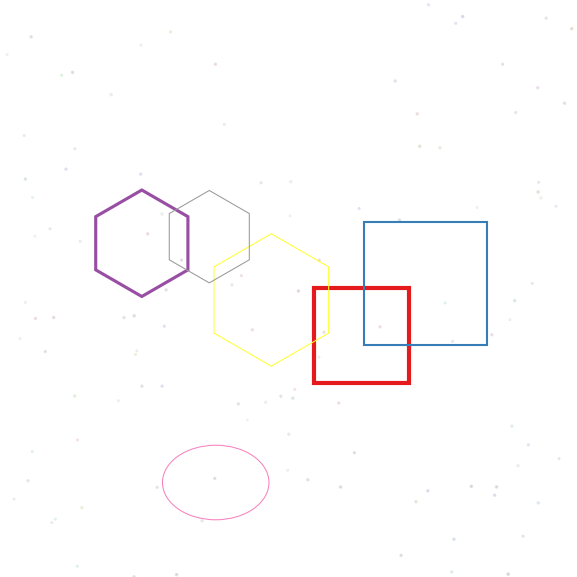[{"shape": "square", "thickness": 2, "radius": 0.41, "center": [0.626, 0.418]}, {"shape": "square", "thickness": 1, "radius": 0.53, "center": [0.737, 0.508]}, {"shape": "hexagon", "thickness": 1.5, "radius": 0.46, "center": [0.246, 0.578]}, {"shape": "hexagon", "thickness": 0.5, "radius": 0.57, "center": [0.47, 0.48]}, {"shape": "oval", "thickness": 0.5, "radius": 0.46, "center": [0.374, 0.164]}, {"shape": "hexagon", "thickness": 0.5, "radius": 0.4, "center": [0.362, 0.589]}]